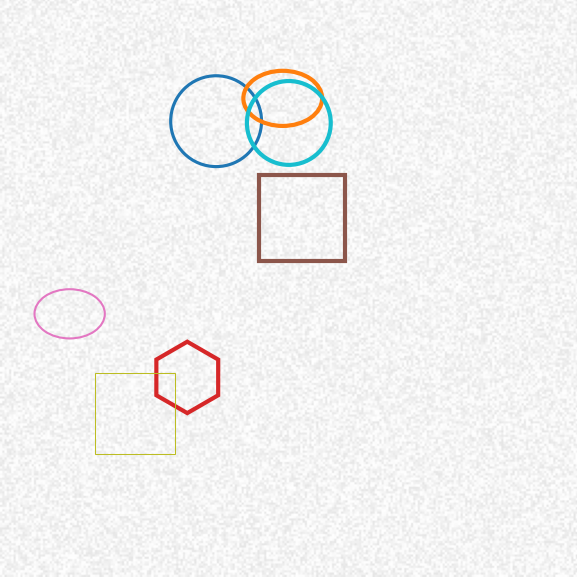[{"shape": "circle", "thickness": 1.5, "radius": 0.39, "center": [0.374, 0.789]}, {"shape": "oval", "thickness": 2, "radius": 0.34, "center": [0.49, 0.829]}, {"shape": "hexagon", "thickness": 2, "radius": 0.31, "center": [0.324, 0.346]}, {"shape": "square", "thickness": 2, "radius": 0.37, "center": [0.523, 0.621]}, {"shape": "oval", "thickness": 1, "radius": 0.3, "center": [0.121, 0.456]}, {"shape": "square", "thickness": 0.5, "radius": 0.35, "center": [0.233, 0.283]}, {"shape": "circle", "thickness": 2, "radius": 0.36, "center": [0.5, 0.786]}]